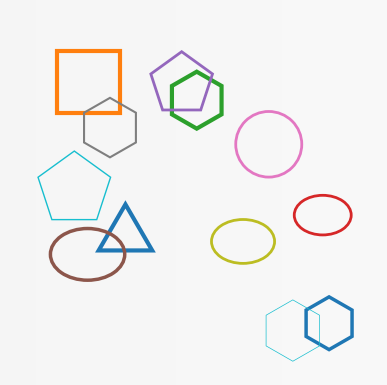[{"shape": "hexagon", "thickness": 2.5, "radius": 0.34, "center": [0.849, 0.16]}, {"shape": "triangle", "thickness": 3, "radius": 0.4, "center": [0.324, 0.389]}, {"shape": "square", "thickness": 3, "radius": 0.4, "center": [0.228, 0.787]}, {"shape": "hexagon", "thickness": 3, "radius": 0.37, "center": [0.508, 0.74]}, {"shape": "oval", "thickness": 2, "radius": 0.37, "center": [0.833, 0.441]}, {"shape": "pentagon", "thickness": 2, "radius": 0.42, "center": [0.469, 0.782]}, {"shape": "oval", "thickness": 2.5, "radius": 0.48, "center": [0.226, 0.339]}, {"shape": "circle", "thickness": 2, "radius": 0.43, "center": [0.694, 0.625]}, {"shape": "hexagon", "thickness": 1.5, "radius": 0.39, "center": [0.284, 0.669]}, {"shape": "oval", "thickness": 2, "radius": 0.41, "center": [0.627, 0.373]}, {"shape": "hexagon", "thickness": 0.5, "radius": 0.4, "center": [0.756, 0.141]}, {"shape": "pentagon", "thickness": 1, "radius": 0.49, "center": [0.192, 0.509]}]